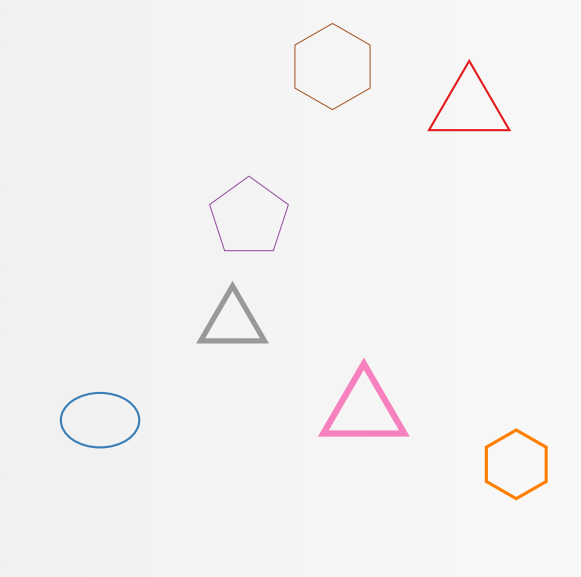[{"shape": "triangle", "thickness": 1, "radius": 0.4, "center": [0.807, 0.814]}, {"shape": "oval", "thickness": 1, "radius": 0.34, "center": [0.172, 0.272]}, {"shape": "pentagon", "thickness": 0.5, "radius": 0.36, "center": [0.428, 0.623]}, {"shape": "hexagon", "thickness": 1.5, "radius": 0.3, "center": [0.888, 0.195]}, {"shape": "hexagon", "thickness": 0.5, "radius": 0.37, "center": [0.572, 0.884]}, {"shape": "triangle", "thickness": 3, "radius": 0.4, "center": [0.626, 0.289]}, {"shape": "triangle", "thickness": 2.5, "radius": 0.32, "center": [0.4, 0.441]}]